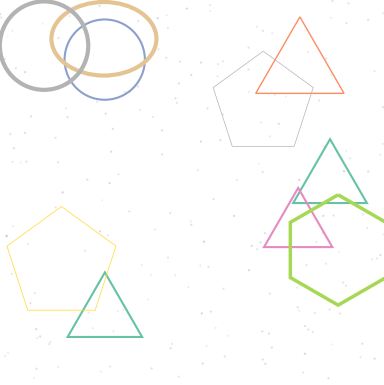[{"shape": "triangle", "thickness": 1.5, "radius": 0.55, "center": [0.857, 0.528]}, {"shape": "triangle", "thickness": 1.5, "radius": 0.56, "center": [0.272, 0.181]}, {"shape": "triangle", "thickness": 1, "radius": 0.66, "center": [0.779, 0.824]}, {"shape": "circle", "thickness": 1.5, "radius": 0.52, "center": [0.272, 0.845]}, {"shape": "triangle", "thickness": 1.5, "radius": 0.51, "center": [0.774, 0.409]}, {"shape": "hexagon", "thickness": 2.5, "radius": 0.72, "center": [0.878, 0.351]}, {"shape": "pentagon", "thickness": 0.5, "radius": 0.74, "center": [0.16, 0.315]}, {"shape": "oval", "thickness": 3, "radius": 0.68, "center": [0.27, 0.899]}, {"shape": "circle", "thickness": 3, "radius": 0.57, "center": [0.114, 0.881]}, {"shape": "pentagon", "thickness": 0.5, "radius": 0.68, "center": [0.684, 0.73]}]